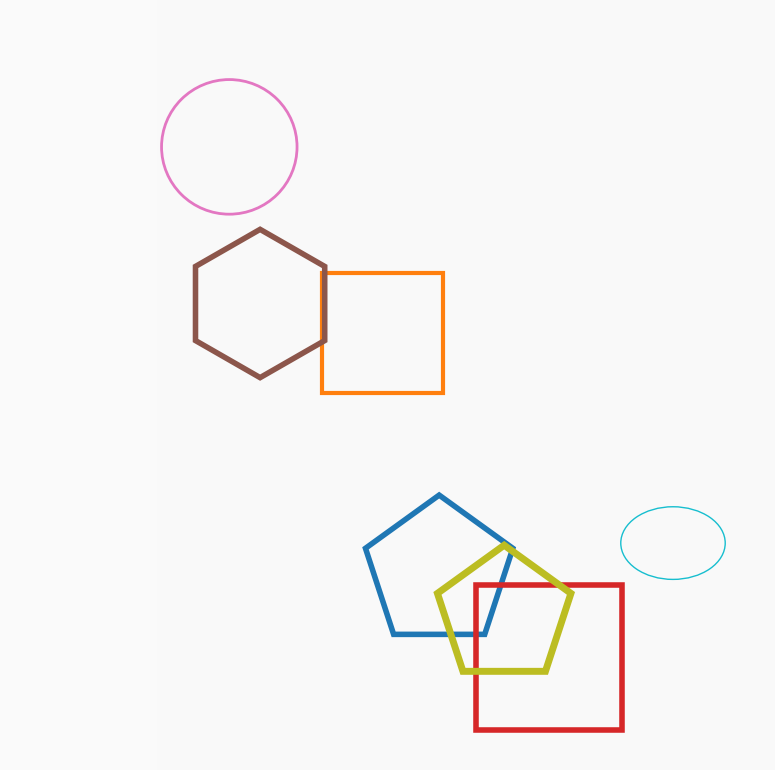[{"shape": "pentagon", "thickness": 2, "radius": 0.5, "center": [0.567, 0.257]}, {"shape": "square", "thickness": 1.5, "radius": 0.39, "center": [0.494, 0.568]}, {"shape": "square", "thickness": 2, "radius": 0.47, "center": [0.708, 0.146]}, {"shape": "hexagon", "thickness": 2, "radius": 0.48, "center": [0.336, 0.606]}, {"shape": "circle", "thickness": 1, "radius": 0.44, "center": [0.296, 0.809]}, {"shape": "pentagon", "thickness": 2.5, "radius": 0.45, "center": [0.651, 0.201]}, {"shape": "oval", "thickness": 0.5, "radius": 0.34, "center": [0.868, 0.295]}]